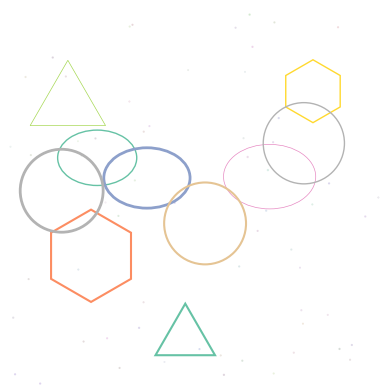[{"shape": "oval", "thickness": 1, "radius": 0.51, "center": [0.252, 0.59]}, {"shape": "triangle", "thickness": 1.5, "radius": 0.45, "center": [0.481, 0.122]}, {"shape": "hexagon", "thickness": 1.5, "radius": 0.6, "center": [0.236, 0.336]}, {"shape": "oval", "thickness": 2, "radius": 0.56, "center": [0.382, 0.538]}, {"shape": "oval", "thickness": 0.5, "radius": 0.6, "center": [0.7, 0.541]}, {"shape": "triangle", "thickness": 0.5, "radius": 0.57, "center": [0.176, 0.73]}, {"shape": "hexagon", "thickness": 1, "radius": 0.41, "center": [0.813, 0.763]}, {"shape": "circle", "thickness": 1.5, "radius": 0.53, "center": [0.533, 0.42]}, {"shape": "circle", "thickness": 2, "radius": 0.54, "center": [0.16, 0.505]}, {"shape": "circle", "thickness": 1, "radius": 0.53, "center": [0.789, 0.628]}]